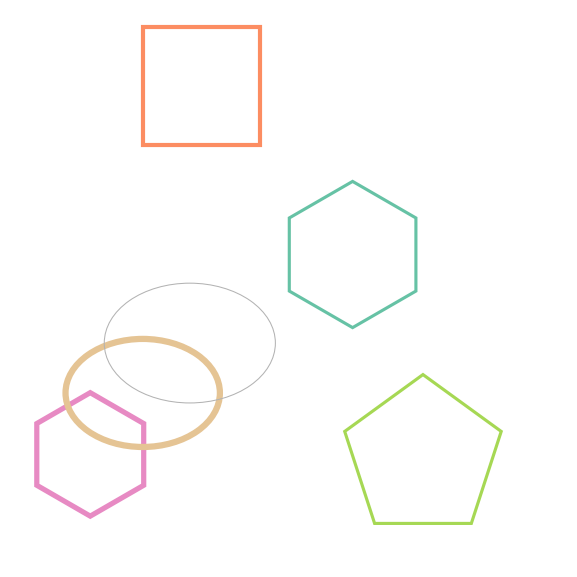[{"shape": "hexagon", "thickness": 1.5, "radius": 0.63, "center": [0.611, 0.558]}, {"shape": "square", "thickness": 2, "radius": 0.51, "center": [0.349, 0.85]}, {"shape": "hexagon", "thickness": 2.5, "radius": 0.53, "center": [0.156, 0.212]}, {"shape": "pentagon", "thickness": 1.5, "radius": 0.71, "center": [0.732, 0.208]}, {"shape": "oval", "thickness": 3, "radius": 0.67, "center": [0.247, 0.319]}, {"shape": "oval", "thickness": 0.5, "radius": 0.74, "center": [0.329, 0.405]}]